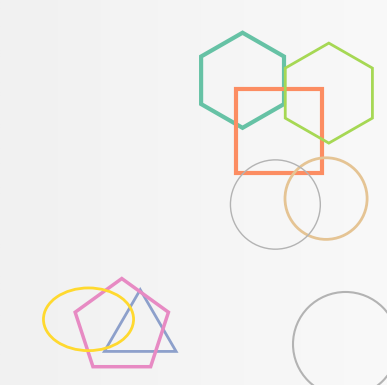[{"shape": "hexagon", "thickness": 3, "radius": 0.62, "center": [0.626, 0.791]}, {"shape": "square", "thickness": 3, "radius": 0.55, "center": [0.72, 0.66]}, {"shape": "triangle", "thickness": 2, "radius": 0.53, "center": [0.362, 0.141]}, {"shape": "pentagon", "thickness": 2.5, "radius": 0.63, "center": [0.314, 0.15]}, {"shape": "hexagon", "thickness": 2, "radius": 0.65, "center": [0.849, 0.758]}, {"shape": "oval", "thickness": 2, "radius": 0.58, "center": [0.228, 0.171]}, {"shape": "circle", "thickness": 2, "radius": 0.53, "center": [0.841, 0.484]}, {"shape": "circle", "thickness": 1, "radius": 0.58, "center": [0.711, 0.469]}, {"shape": "circle", "thickness": 1.5, "radius": 0.68, "center": [0.892, 0.106]}]